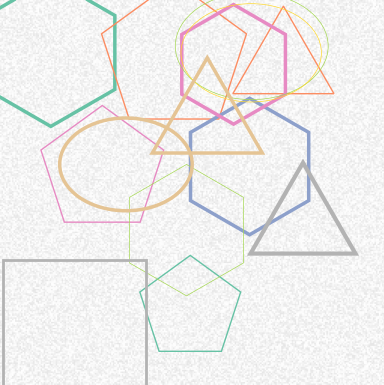[{"shape": "hexagon", "thickness": 2.5, "radius": 0.96, "center": [0.132, 0.864]}, {"shape": "pentagon", "thickness": 1, "radius": 0.69, "center": [0.494, 0.199]}, {"shape": "pentagon", "thickness": 1, "radius": 0.99, "center": [0.452, 0.851]}, {"shape": "triangle", "thickness": 1, "radius": 0.76, "center": [0.736, 0.832]}, {"shape": "hexagon", "thickness": 2.5, "radius": 0.89, "center": [0.648, 0.568]}, {"shape": "hexagon", "thickness": 2.5, "radius": 0.78, "center": [0.607, 0.833]}, {"shape": "pentagon", "thickness": 1, "radius": 0.84, "center": [0.266, 0.558]}, {"shape": "hexagon", "thickness": 0.5, "radius": 0.85, "center": [0.484, 0.402]}, {"shape": "oval", "thickness": 0.5, "radius": 0.99, "center": [0.654, 0.88]}, {"shape": "oval", "thickness": 0.5, "radius": 0.91, "center": [0.652, 0.863]}, {"shape": "oval", "thickness": 2.5, "radius": 0.86, "center": [0.327, 0.573]}, {"shape": "triangle", "thickness": 2.5, "radius": 0.82, "center": [0.538, 0.685]}, {"shape": "square", "thickness": 2, "radius": 0.93, "center": [0.193, 0.139]}, {"shape": "triangle", "thickness": 3, "radius": 0.79, "center": [0.787, 0.42]}]